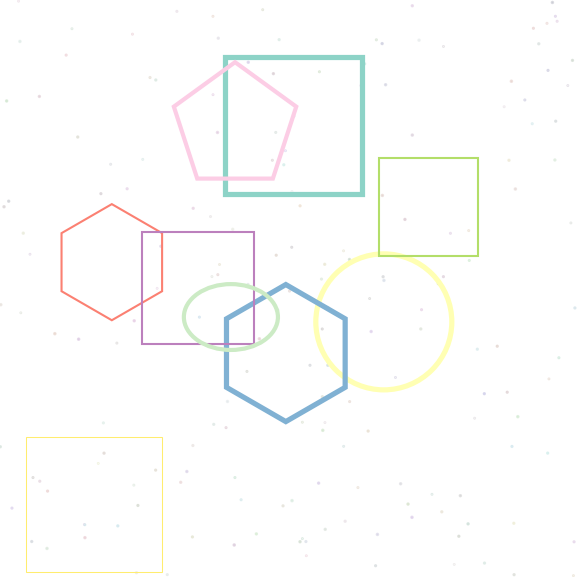[{"shape": "square", "thickness": 2.5, "radius": 0.59, "center": [0.509, 0.782]}, {"shape": "circle", "thickness": 2.5, "radius": 0.59, "center": [0.665, 0.442]}, {"shape": "hexagon", "thickness": 1, "radius": 0.5, "center": [0.194, 0.545]}, {"shape": "hexagon", "thickness": 2.5, "radius": 0.59, "center": [0.495, 0.388]}, {"shape": "square", "thickness": 1, "radius": 0.43, "center": [0.742, 0.641]}, {"shape": "pentagon", "thickness": 2, "radius": 0.56, "center": [0.407, 0.78]}, {"shape": "square", "thickness": 1, "radius": 0.49, "center": [0.343, 0.501]}, {"shape": "oval", "thickness": 2, "radius": 0.41, "center": [0.4, 0.45]}, {"shape": "square", "thickness": 0.5, "radius": 0.59, "center": [0.162, 0.126]}]